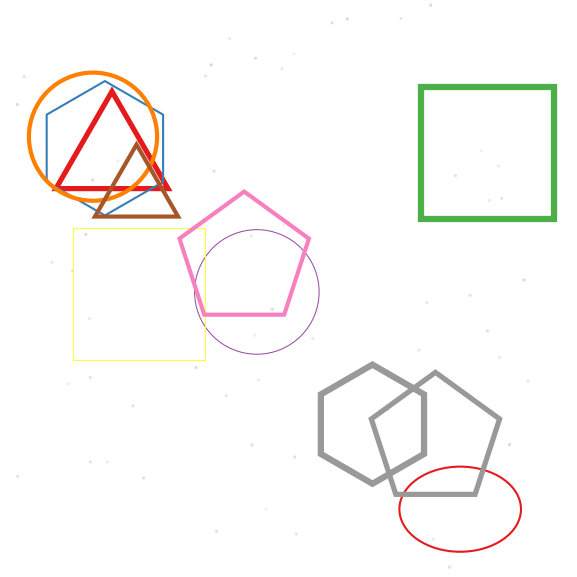[{"shape": "oval", "thickness": 1, "radius": 0.53, "center": [0.797, 0.117]}, {"shape": "triangle", "thickness": 2.5, "radius": 0.56, "center": [0.194, 0.729]}, {"shape": "hexagon", "thickness": 1, "radius": 0.58, "center": [0.182, 0.742]}, {"shape": "square", "thickness": 3, "radius": 0.57, "center": [0.844, 0.734]}, {"shape": "circle", "thickness": 0.5, "radius": 0.54, "center": [0.445, 0.494]}, {"shape": "circle", "thickness": 2, "radius": 0.55, "center": [0.161, 0.762]}, {"shape": "square", "thickness": 0.5, "radius": 0.57, "center": [0.241, 0.49]}, {"shape": "triangle", "thickness": 2, "radius": 0.42, "center": [0.236, 0.666]}, {"shape": "pentagon", "thickness": 2, "radius": 0.59, "center": [0.423, 0.55]}, {"shape": "pentagon", "thickness": 2.5, "radius": 0.58, "center": [0.754, 0.238]}, {"shape": "hexagon", "thickness": 3, "radius": 0.52, "center": [0.645, 0.265]}]